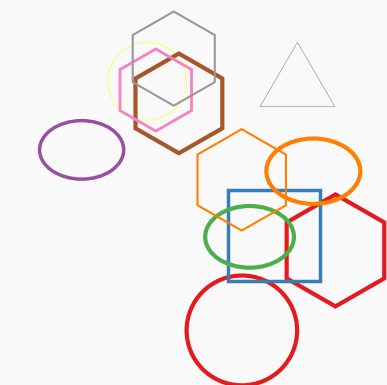[{"shape": "hexagon", "thickness": 3, "radius": 0.73, "center": [0.866, 0.35]}, {"shape": "circle", "thickness": 3, "radius": 0.71, "center": [0.624, 0.142]}, {"shape": "square", "thickness": 2.5, "radius": 0.59, "center": [0.707, 0.389]}, {"shape": "oval", "thickness": 3, "radius": 0.57, "center": [0.644, 0.385]}, {"shape": "oval", "thickness": 2.5, "radius": 0.54, "center": [0.211, 0.611]}, {"shape": "oval", "thickness": 3, "radius": 0.61, "center": [0.809, 0.555]}, {"shape": "hexagon", "thickness": 1.5, "radius": 0.66, "center": [0.624, 0.533]}, {"shape": "circle", "thickness": 0.5, "radius": 0.51, "center": [0.38, 0.789]}, {"shape": "hexagon", "thickness": 3, "radius": 0.65, "center": [0.462, 0.731]}, {"shape": "hexagon", "thickness": 2, "radius": 0.53, "center": [0.402, 0.766]}, {"shape": "triangle", "thickness": 0.5, "radius": 0.56, "center": [0.768, 0.779]}, {"shape": "hexagon", "thickness": 1.5, "radius": 0.61, "center": [0.448, 0.848]}]